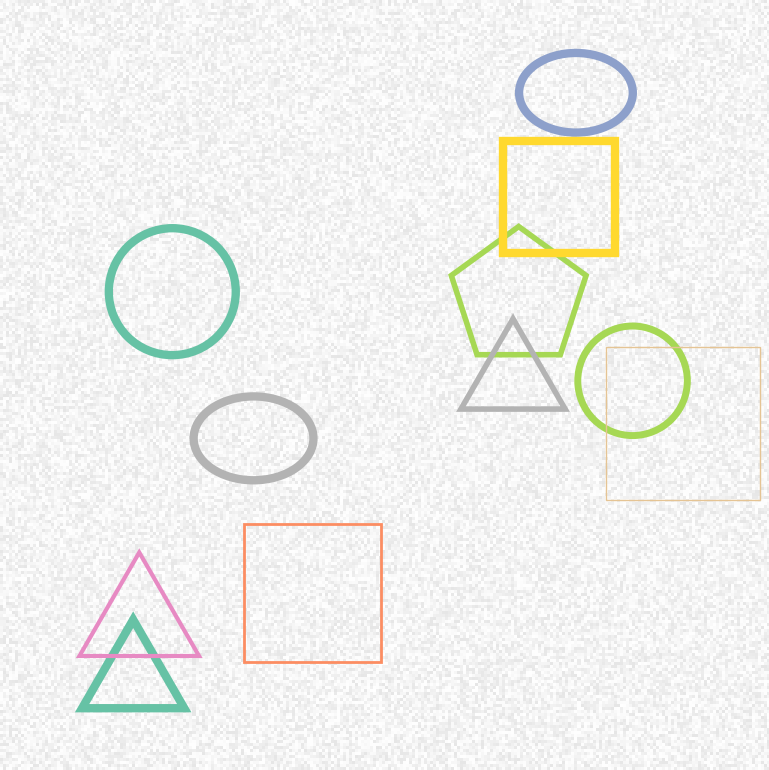[{"shape": "triangle", "thickness": 3, "radius": 0.38, "center": [0.173, 0.119]}, {"shape": "circle", "thickness": 3, "radius": 0.41, "center": [0.224, 0.621]}, {"shape": "square", "thickness": 1, "radius": 0.45, "center": [0.406, 0.23]}, {"shape": "oval", "thickness": 3, "radius": 0.37, "center": [0.748, 0.88]}, {"shape": "triangle", "thickness": 1.5, "radius": 0.45, "center": [0.181, 0.193]}, {"shape": "pentagon", "thickness": 2, "radius": 0.46, "center": [0.674, 0.614]}, {"shape": "circle", "thickness": 2.5, "radius": 0.36, "center": [0.822, 0.505]}, {"shape": "square", "thickness": 3, "radius": 0.36, "center": [0.726, 0.744]}, {"shape": "square", "thickness": 0.5, "radius": 0.5, "center": [0.887, 0.45]}, {"shape": "triangle", "thickness": 2, "radius": 0.39, "center": [0.666, 0.508]}, {"shape": "oval", "thickness": 3, "radius": 0.39, "center": [0.329, 0.431]}]